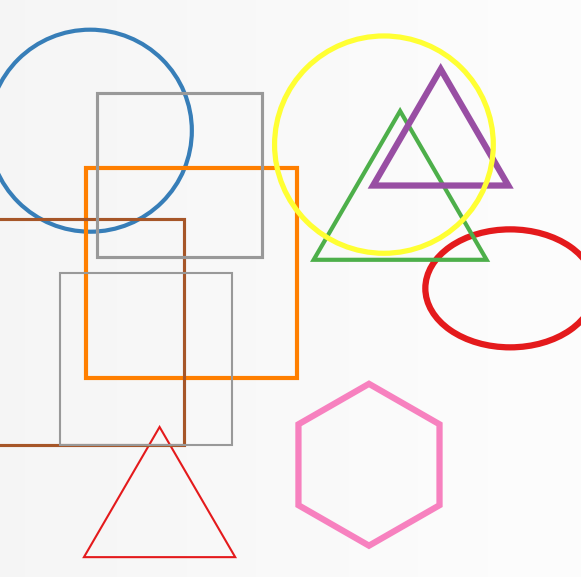[{"shape": "oval", "thickness": 3, "radius": 0.73, "center": [0.878, 0.5]}, {"shape": "triangle", "thickness": 1, "radius": 0.75, "center": [0.275, 0.11]}, {"shape": "circle", "thickness": 2, "radius": 0.87, "center": [0.155, 0.773]}, {"shape": "triangle", "thickness": 2, "radius": 0.86, "center": [0.688, 0.635]}, {"shape": "triangle", "thickness": 3, "radius": 0.67, "center": [0.758, 0.745]}, {"shape": "square", "thickness": 2, "radius": 0.91, "center": [0.33, 0.526]}, {"shape": "circle", "thickness": 2.5, "radius": 0.94, "center": [0.661, 0.749]}, {"shape": "square", "thickness": 1.5, "radius": 0.98, "center": [0.121, 0.424]}, {"shape": "hexagon", "thickness": 3, "radius": 0.7, "center": [0.635, 0.194]}, {"shape": "square", "thickness": 1, "radius": 0.74, "center": [0.251, 0.377]}, {"shape": "square", "thickness": 1.5, "radius": 0.71, "center": [0.31, 0.697]}]